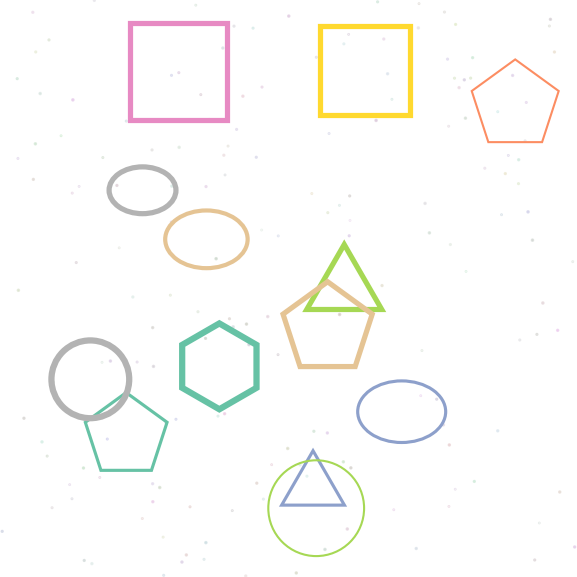[{"shape": "pentagon", "thickness": 1.5, "radius": 0.37, "center": [0.219, 0.245]}, {"shape": "hexagon", "thickness": 3, "radius": 0.37, "center": [0.38, 0.365]}, {"shape": "pentagon", "thickness": 1, "radius": 0.4, "center": [0.892, 0.817]}, {"shape": "triangle", "thickness": 1.5, "radius": 0.31, "center": [0.542, 0.156]}, {"shape": "oval", "thickness": 1.5, "radius": 0.38, "center": [0.696, 0.286]}, {"shape": "square", "thickness": 2.5, "radius": 0.42, "center": [0.309, 0.875]}, {"shape": "circle", "thickness": 1, "radius": 0.41, "center": [0.548, 0.119]}, {"shape": "triangle", "thickness": 2.5, "radius": 0.37, "center": [0.596, 0.501]}, {"shape": "square", "thickness": 2.5, "radius": 0.39, "center": [0.633, 0.877]}, {"shape": "oval", "thickness": 2, "radius": 0.36, "center": [0.357, 0.585]}, {"shape": "pentagon", "thickness": 2.5, "radius": 0.41, "center": [0.567, 0.43]}, {"shape": "oval", "thickness": 2.5, "radius": 0.29, "center": [0.247, 0.67]}, {"shape": "circle", "thickness": 3, "radius": 0.34, "center": [0.156, 0.342]}]